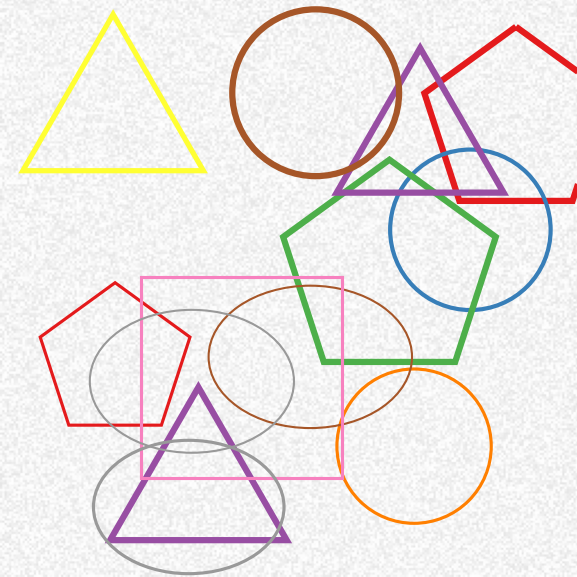[{"shape": "pentagon", "thickness": 3, "radius": 0.83, "center": [0.893, 0.786]}, {"shape": "pentagon", "thickness": 1.5, "radius": 0.68, "center": [0.199, 0.373]}, {"shape": "circle", "thickness": 2, "radius": 0.69, "center": [0.815, 0.601]}, {"shape": "pentagon", "thickness": 3, "radius": 0.97, "center": [0.674, 0.529]}, {"shape": "triangle", "thickness": 3, "radius": 0.83, "center": [0.728, 0.749]}, {"shape": "triangle", "thickness": 3, "radius": 0.88, "center": [0.344, 0.152]}, {"shape": "circle", "thickness": 1.5, "radius": 0.67, "center": [0.717, 0.227]}, {"shape": "triangle", "thickness": 2.5, "radius": 0.9, "center": [0.196, 0.794]}, {"shape": "oval", "thickness": 1, "radius": 0.88, "center": [0.537, 0.381]}, {"shape": "circle", "thickness": 3, "radius": 0.72, "center": [0.547, 0.839]}, {"shape": "square", "thickness": 1.5, "radius": 0.87, "center": [0.419, 0.345]}, {"shape": "oval", "thickness": 1, "radius": 0.88, "center": [0.332, 0.339]}, {"shape": "oval", "thickness": 1.5, "radius": 0.82, "center": [0.327, 0.121]}]